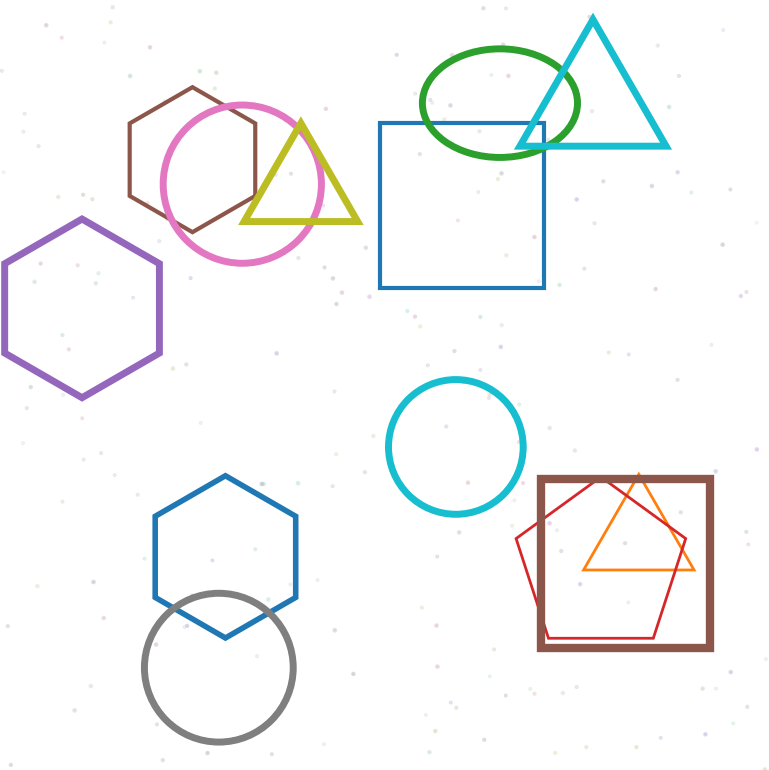[{"shape": "square", "thickness": 1.5, "radius": 0.54, "center": [0.6, 0.733]}, {"shape": "hexagon", "thickness": 2, "radius": 0.53, "center": [0.293, 0.277]}, {"shape": "triangle", "thickness": 1, "radius": 0.41, "center": [0.83, 0.301]}, {"shape": "oval", "thickness": 2.5, "radius": 0.5, "center": [0.649, 0.866]}, {"shape": "pentagon", "thickness": 1, "radius": 0.58, "center": [0.78, 0.265]}, {"shape": "hexagon", "thickness": 2.5, "radius": 0.58, "center": [0.107, 0.6]}, {"shape": "square", "thickness": 3, "radius": 0.55, "center": [0.812, 0.268]}, {"shape": "hexagon", "thickness": 1.5, "radius": 0.47, "center": [0.25, 0.793]}, {"shape": "circle", "thickness": 2.5, "radius": 0.51, "center": [0.315, 0.761]}, {"shape": "circle", "thickness": 2.5, "radius": 0.48, "center": [0.284, 0.133]}, {"shape": "triangle", "thickness": 2.5, "radius": 0.43, "center": [0.391, 0.755]}, {"shape": "circle", "thickness": 2.5, "radius": 0.44, "center": [0.592, 0.42]}, {"shape": "triangle", "thickness": 2.5, "radius": 0.55, "center": [0.77, 0.865]}]